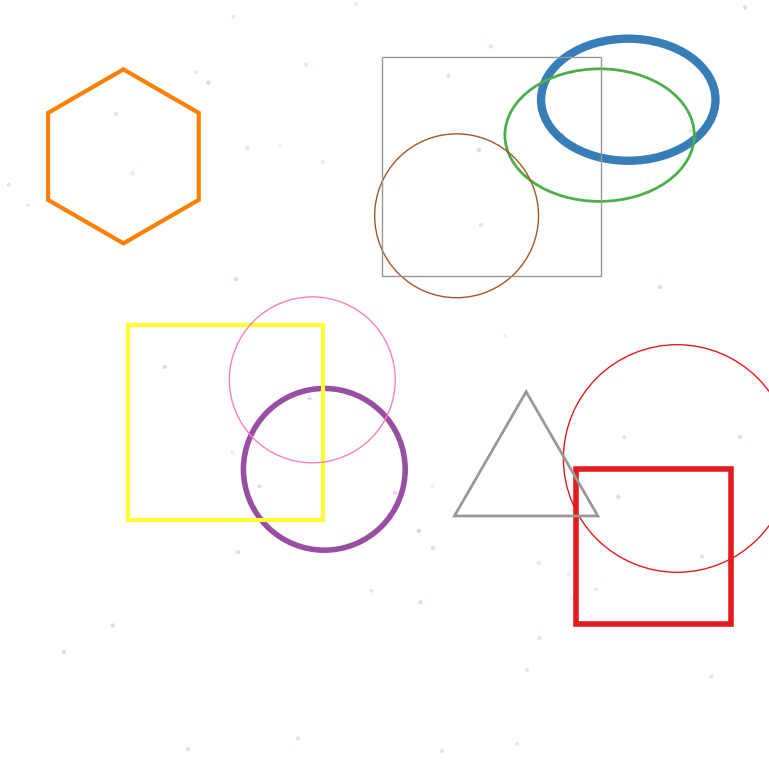[{"shape": "square", "thickness": 2, "radius": 0.5, "center": [0.848, 0.29]}, {"shape": "circle", "thickness": 0.5, "radius": 0.74, "center": [0.879, 0.405]}, {"shape": "oval", "thickness": 3, "radius": 0.57, "center": [0.816, 0.871]}, {"shape": "oval", "thickness": 1, "radius": 0.61, "center": [0.779, 0.825]}, {"shape": "circle", "thickness": 2, "radius": 0.53, "center": [0.421, 0.391]}, {"shape": "hexagon", "thickness": 1.5, "radius": 0.56, "center": [0.16, 0.797]}, {"shape": "square", "thickness": 1.5, "radius": 0.63, "center": [0.293, 0.451]}, {"shape": "circle", "thickness": 0.5, "radius": 0.53, "center": [0.593, 0.72]}, {"shape": "circle", "thickness": 0.5, "radius": 0.54, "center": [0.406, 0.507]}, {"shape": "square", "thickness": 0.5, "radius": 0.71, "center": [0.638, 0.784]}, {"shape": "triangle", "thickness": 1, "radius": 0.54, "center": [0.683, 0.384]}]